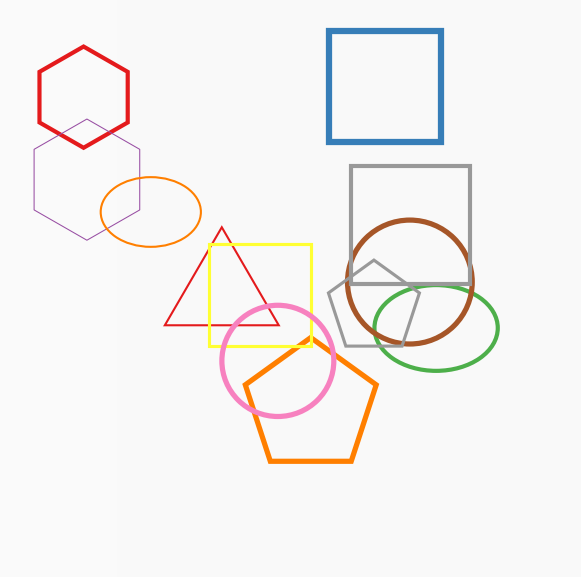[{"shape": "hexagon", "thickness": 2, "radius": 0.44, "center": [0.144, 0.831]}, {"shape": "triangle", "thickness": 1, "radius": 0.57, "center": [0.382, 0.492]}, {"shape": "square", "thickness": 3, "radius": 0.48, "center": [0.663, 0.85]}, {"shape": "oval", "thickness": 2, "radius": 0.53, "center": [0.75, 0.431]}, {"shape": "hexagon", "thickness": 0.5, "radius": 0.52, "center": [0.15, 0.688]}, {"shape": "pentagon", "thickness": 2.5, "radius": 0.59, "center": [0.535, 0.296]}, {"shape": "oval", "thickness": 1, "radius": 0.43, "center": [0.259, 0.632]}, {"shape": "square", "thickness": 1.5, "radius": 0.44, "center": [0.447, 0.488]}, {"shape": "circle", "thickness": 2.5, "radius": 0.54, "center": [0.705, 0.511]}, {"shape": "circle", "thickness": 2.5, "radius": 0.48, "center": [0.478, 0.374]}, {"shape": "square", "thickness": 2, "radius": 0.51, "center": [0.706, 0.609]}, {"shape": "pentagon", "thickness": 1.5, "radius": 0.41, "center": [0.643, 0.466]}]